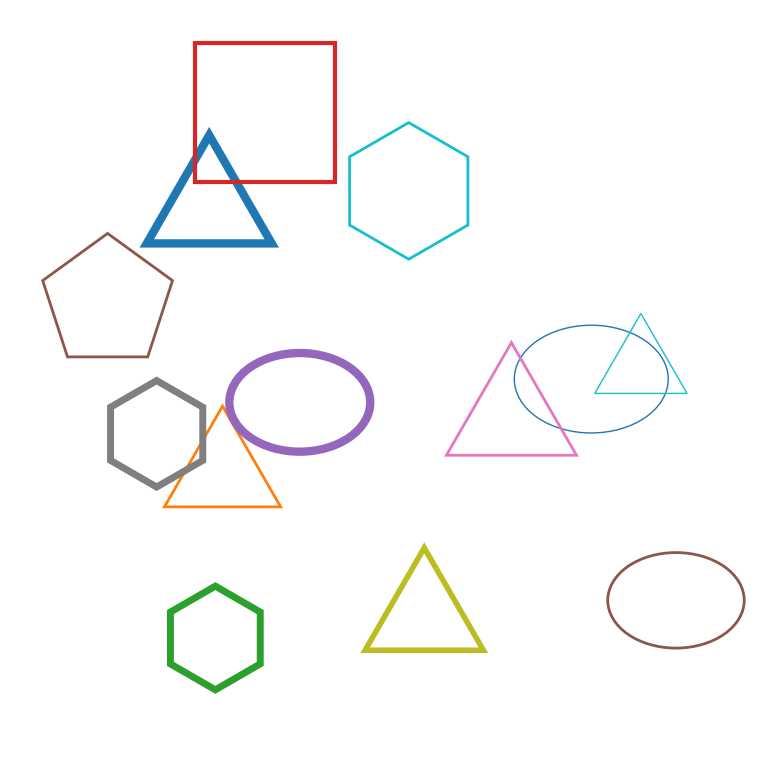[{"shape": "oval", "thickness": 0.5, "radius": 0.5, "center": [0.768, 0.508]}, {"shape": "triangle", "thickness": 3, "radius": 0.47, "center": [0.272, 0.731]}, {"shape": "triangle", "thickness": 1, "radius": 0.44, "center": [0.289, 0.385]}, {"shape": "hexagon", "thickness": 2.5, "radius": 0.34, "center": [0.28, 0.171]}, {"shape": "square", "thickness": 1.5, "radius": 0.45, "center": [0.344, 0.854]}, {"shape": "oval", "thickness": 3, "radius": 0.46, "center": [0.389, 0.477]}, {"shape": "pentagon", "thickness": 1, "radius": 0.44, "center": [0.14, 0.608]}, {"shape": "oval", "thickness": 1, "radius": 0.44, "center": [0.878, 0.22]}, {"shape": "triangle", "thickness": 1, "radius": 0.49, "center": [0.664, 0.458]}, {"shape": "hexagon", "thickness": 2.5, "radius": 0.35, "center": [0.203, 0.437]}, {"shape": "triangle", "thickness": 2, "radius": 0.44, "center": [0.551, 0.2]}, {"shape": "triangle", "thickness": 0.5, "radius": 0.35, "center": [0.832, 0.524]}, {"shape": "hexagon", "thickness": 1, "radius": 0.44, "center": [0.531, 0.752]}]